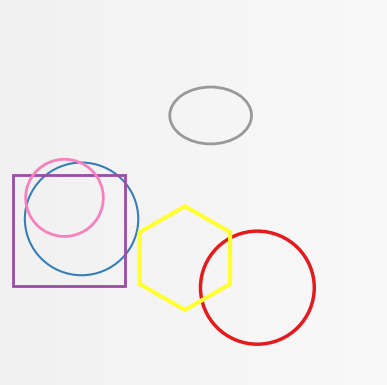[{"shape": "circle", "thickness": 2.5, "radius": 0.73, "center": [0.664, 0.253]}, {"shape": "circle", "thickness": 1.5, "radius": 0.73, "center": [0.21, 0.431]}, {"shape": "square", "thickness": 2, "radius": 0.72, "center": [0.178, 0.401]}, {"shape": "hexagon", "thickness": 3, "radius": 0.67, "center": [0.477, 0.33]}, {"shape": "circle", "thickness": 2, "radius": 0.5, "center": [0.166, 0.486]}, {"shape": "oval", "thickness": 2, "radius": 0.53, "center": [0.544, 0.7]}]